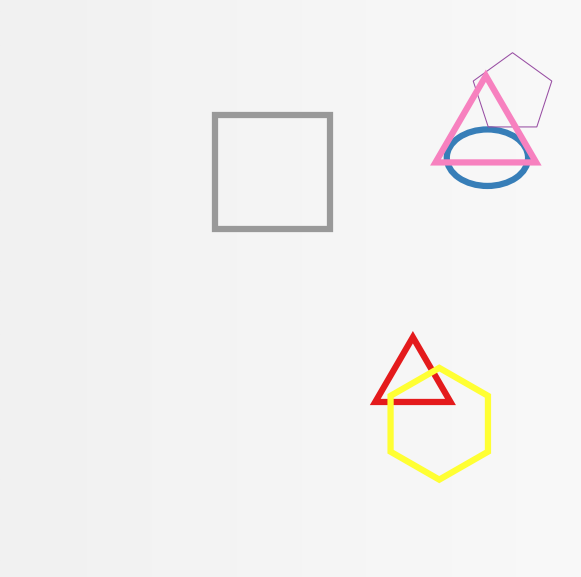[{"shape": "triangle", "thickness": 3, "radius": 0.37, "center": [0.71, 0.34]}, {"shape": "oval", "thickness": 3, "radius": 0.35, "center": [0.839, 0.726]}, {"shape": "pentagon", "thickness": 0.5, "radius": 0.36, "center": [0.882, 0.837]}, {"shape": "hexagon", "thickness": 3, "radius": 0.48, "center": [0.756, 0.265]}, {"shape": "triangle", "thickness": 3, "radius": 0.5, "center": [0.836, 0.768]}, {"shape": "square", "thickness": 3, "radius": 0.49, "center": [0.468, 0.701]}]